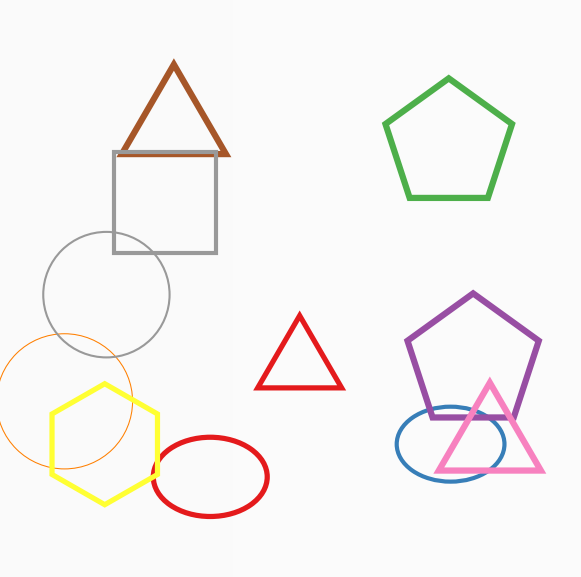[{"shape": "triangle", "thickness": 2.5, "radius": 0.42, "center": [0.516, 0.369]}, {"shape": "oval", "thickness": 2.5, "radius": 0.49, "center": [0.362, 0.173]}, {"shape": "oval", "thickness": 2, "radius": 0.46, "center": [0.775, 0.23]}, {"shape": "pentagon", "thickness": 3, "radius": 0.57, "center": [0.772, 0.749]}, {"shape": "pentagon", "thickness": 3, "radius": 0.59, "center": [0.814, 0.372]}, {"shape": "circle", "thickness": 0.5, "radius": 0.59, "center": [0.111, 0.304]}, {"shape": "hexagon", "thickness": 2.5, "radius": 0.52, "center": [0.18, 0.23]}, {"shape": "triangle", "thickness": 3, "radius": 0.52, "center": [0.299, 0.784]}, {"shape": "triangle", "thickness": 3, "radius": 0.51, "center": [0.843, 0.235]}, {"shape": "square", "thickness": 2, "radius": 0.44, "center": [0.284, 0.649]}, {"shape": "circle", "thickness": 1, "radius": 0.54, "center": [0.183, 0.489]}]